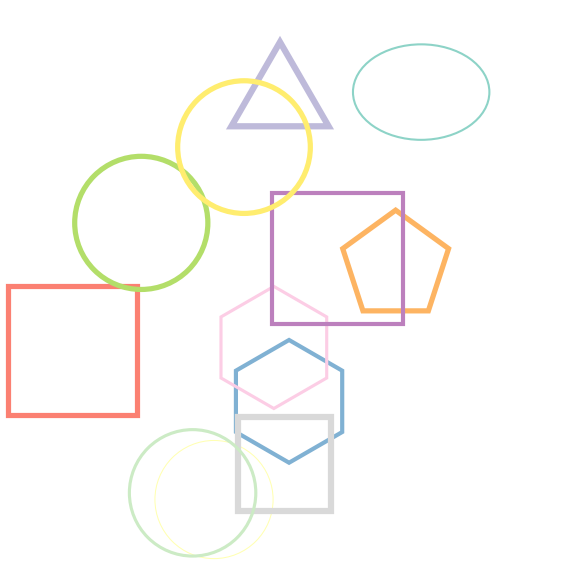[{"shape": "oval", "thickness": 1, "radius": 0.59, "center": [0.729, 0.84]}, {"shape": "circle", "thickness": 0.5, "radius": 0.51, "center": [0.371, 0.134]}, {"shape": "triangle", "thickness": 3, "radius": 0.49, "center": [0.485, 0.829]}, {"shape": "square", "thickness": 2.5, "radius": 0.56, "center": [0.126, 0.392]}, {"shape": "hexagon", "thickness": 2, "radius": 0.53, "center": [0.501, 0.304]}, {"shape": "pentagon", "thickness": 2.5, "radius": 0.48, "center": [0.685, 0.539]}, {"shape": "circle", "thickness": 2.5, "radius": 0.58, "center": [0.245, 0.613]}, {"shape": "hexagon", "thickness": 1.5, "radius": 0.53, "center": [0.474, 0.397]}, {"shape": "square", "thickness": 3, "radius": 0.41, "center": [0.493, 0.196]}, {"shape": "square", "thickness": 2, "radius": 0.57, "center": [0.584, 0.551]}, {"shape": "circle", "thickness": 1.5, "radius": 0.55, "center": [0.333, 0.146]}, {"shape": "circle", "thickness": 2.5, "radius": 0.57, "center": [0.423, 0.744]}]